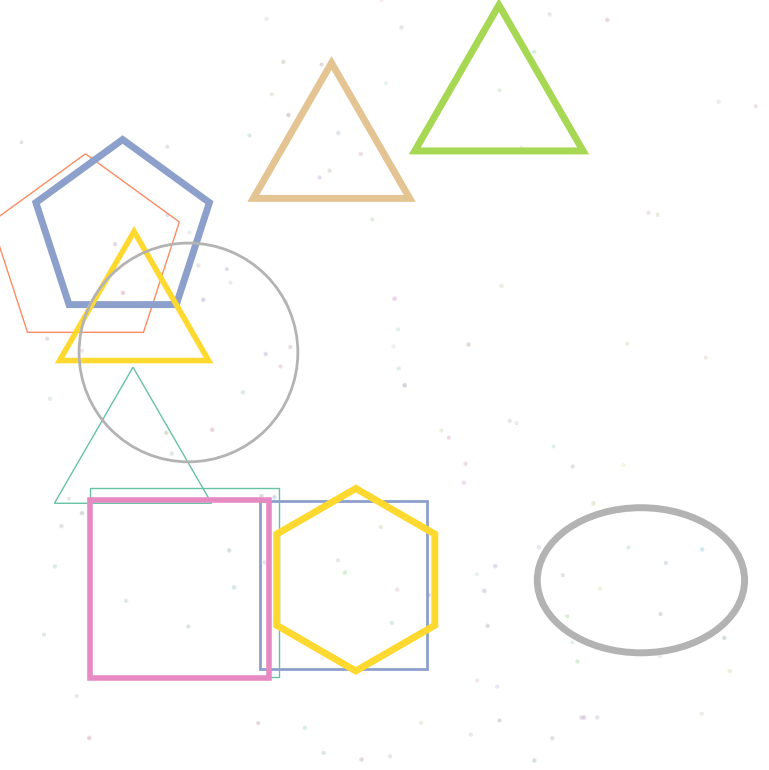[{"shape": "triangle", "thickness": 0.5, "radius": 0.59, "center": [0.173, 0.405]}, {"shape": "square", "thickness": 0.5, "radius": 0.61, "center": [0.24, 0.243]}, {"shape": "pentagon", "thickness": 0.5, "radius": 0.64, "center": [0.111, 0.672]}, {"shape": "square", "thickness": 1, "radius": 0.54, "center": [0.446, 0.241]}, {"shape": "pentagon", "thickness": 2.5, "radius": 0.59, "center": [0.159, 0.7]}, {"shape": "square", "thickness": 2, "radius": 0.58, "center": [0.233, 0.235]}, {"shape": "triangle", "thickness": 2.5, "radius": 0.63, "center": [0.648, 0.867]}, {"shape": "hexagon", "thickness": 2.5, "radius": 0.59, "center": [0.462, 0.247]}, {"shape": "triangle", "thickness": 2, "radius": 0.56, "center": [0.174, 0.588]}, {"shape": "triangle", "thickness": 2.5, "radius": 0.59, "center": [0.431, 0.801]}, {"shape": "circle", "thickness": 1, "radius": 0.71, "center": [0.245, 0.542]}, {"shape": "oval", "thickness": 2.5, "radius": 0.67, "center": [0.832, 0.246]}]